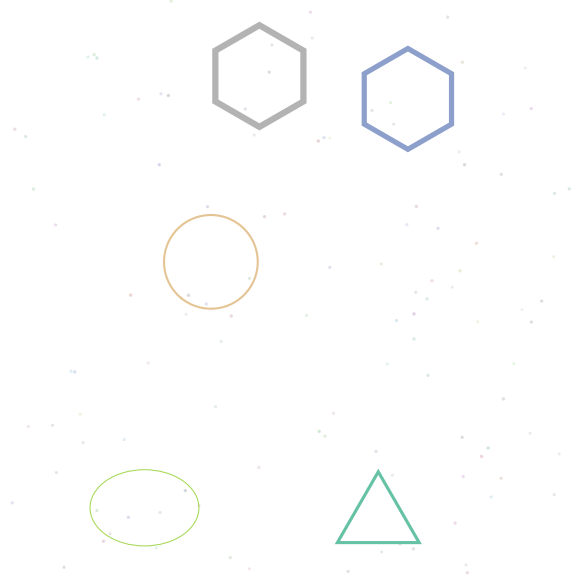[{"shape": "triangle", "thickness": 1.5, "radius": 0.41, "center": [0.655, 0.1]}, {"shape": "hexagon", "thickness": 2.5, "radius": 0.44, "center": [0.706, 0.828]}, {"shape": "oval", "thickness": 0.5, "radius": 0.47, "center": [0.25, 0.12]}, {"shape": "circle", "thickness": 1, "radius": 0.41, "center": [0.365, 0.546]}, {"shape": "hexagon", "thickness": 3, "radius": 0.44, "center": [0.449, 0.867]}]